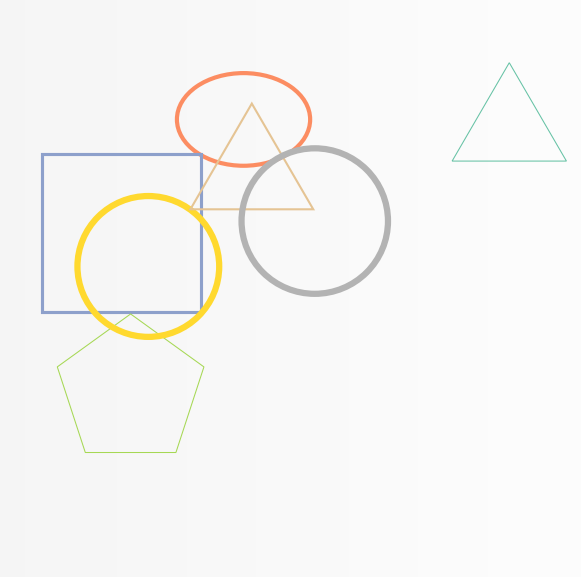[{"shape": "triangle", "thickness": 0.5, "radius": 0.57, "center": [0.876, 0.777]}, {"shape": "oval", "thickness": 2, "radius": 0.57, "center": [0.419, 0.792]}, {"shape": "square", "thickness": 1.5, "radius": 0.68, "center": [0.209, 0.595]}, {"shape": "pentagon", "thickness": 0.5, "radius": 0.66, "center": [0.225, 0.323]}, {"shape": "circle", "thickness": 3, "radius": 0.61, "center": [0.255, 0.538]}, {"shape": "triangle", "thickness": 1, "radius": 0.61, "center": [0.433, 0.698]}, {"shape": "circle", "thickness": 3, "radius": 0.63, "center": [0.542, 0.616]}]